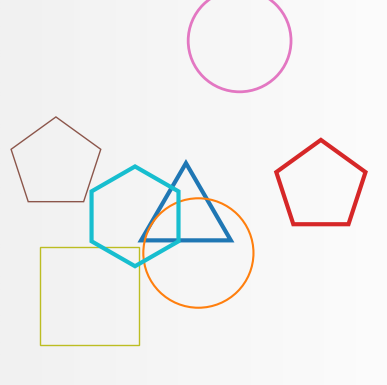[{"shape": "triangle", "thickness": 3, "radius": 0.67, "center": [0.48, 0.443]}, {"shape": "circle", "thickness": 1.5, "radius": 0.71, "center": [0.512, 0.343]}, {"shape": "pentagon", "thickness": 3, "radius": 0.61, "center": [0.828, 0.516]}, {"shape": "pentagon", "thickness": 1, "radius": 0.61, "center": [0.144, 0.575]}, {"shape": "circle", "thickness": 2, "radius": 0.66, "center": [0.618, 0.894]}, {"shape": "square", "thickness": 1, "radius": 0.64, "center": [0.23, 0.232]}, {"shape": "hexagon", "thickness": 3, "radius": 0.65, "center": [0.348, 0.438]}]